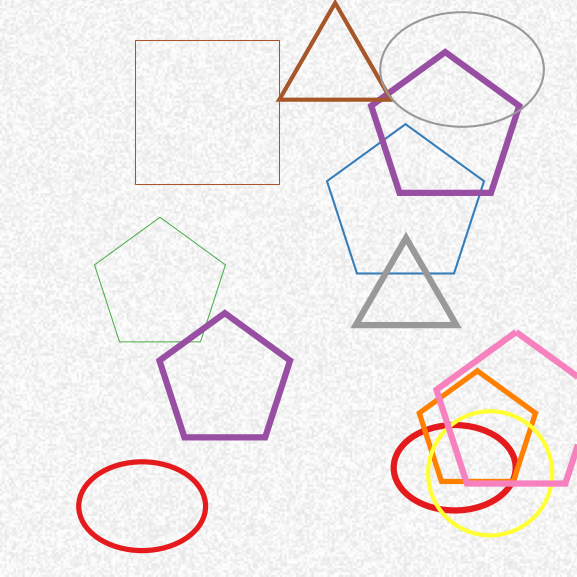[{"shape": "oval", "thickness": 2.5, "radius": 0.55, "center": [0.246, 0.123]}, {"shape": "oval", "thickness": 3, "radius": 0.53, "center": [0.787, 0.189]}, {"shape": "pentagon", "thickness": 1, "radius": 0.71, "center": [0.702, 0.641]}, {"shape": "pentagon", "thickness": 0.5, "radius": 0.6, "center": [0.277, 0.504]}, {"shape": "pentagon", "thickness": 3, "radius": 0.67, "center": [0.771, 0.774]}, {"shape": "pentagon", "thickness": 3, "radius": 0.59, "center": [0.389, 0.338]}, {"shape": "pentagon", "thickness": 2.5, "radius": 0.53, "center": [0.827, 0.251]}, {"shape": "circle", "thickness": 2, "radius": 0.54, "center": [0.849, 0.18]}, {"shape": "square", "thickness": 0.5, "radius": 0.62, "center": [0.358, 0.805]}, {"shape": "triangle", "thickness": 2, "radius": 0.56, "center": [0.58, 0.882]}, {"shape": "pentagon", "thickness": 3, "radius": 0.73, "center": [0.894, 0.279]}, {"shape": "oval", "thickness": 1, "radius": 0.71, "center": [0.8, 0.879]}, {"shape": "triangle", "thickness": 3, "radius": 0.5, "center": [0.703, 0.486]}]